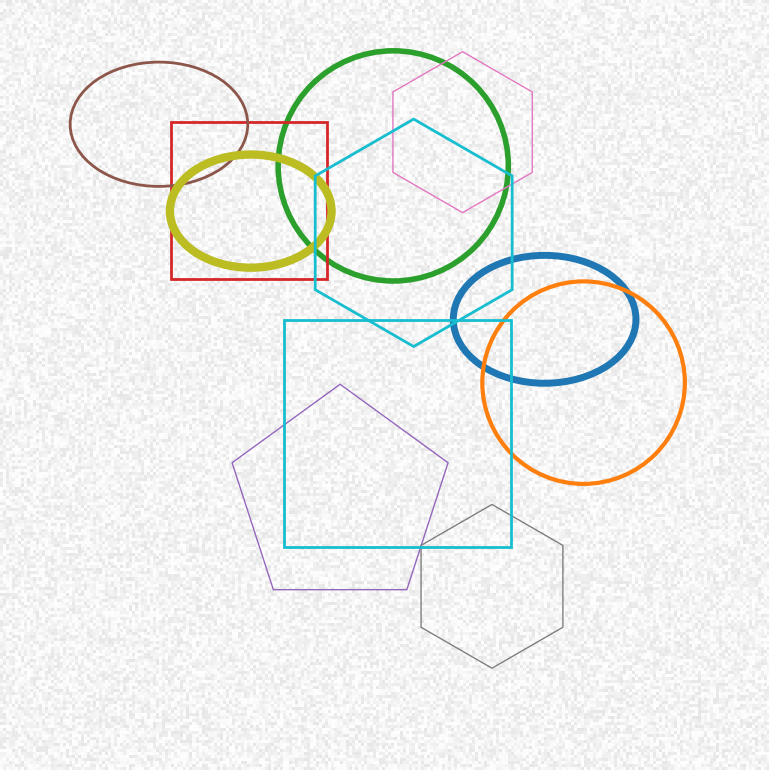[{"shape": "oval", "thickness": 2.5, "radius": 0.59, "center": [0.707, 0.585]}, {"shape": "circle", "thickness": 1.5, "radius": 0.66, "center": [0.758, 0.503]}, {"shape": "circle", "thickness": 2, "radius": 0.75, "center": [0.511, 0.785]}, {"shape": "square", "thickness": 1, "radius": 0.51, "center": [0.324, 0.739]}, {"shape": "pentagon", "thickness": 0.5, "radius": 0.74, "center": [0.442, 0.353]}, {"shape": "oval", "thickness": 1, "radius": 0.58, "center": [0.206, 0.839]}, {"shape": "hexagon", "thickness": 0.5, "radius": 0.52, "center": [0.601, 0.828]}, {"shape": "hexagon", "thickness": 0.5, "radius": 0.53, "center": [0.639, 0.239]}, {"shape": "oval", "thickness": 3, "radius": 0.52, "center": [0.326, 0.726]}, {"shape": "hexagon", "thickness": 1, "radius": 0.74, "center": [0.537, 0.698]}, {"shape": "square", "thickness": 1, "radius": 0.73, "center": [0.516, 0.437]}]